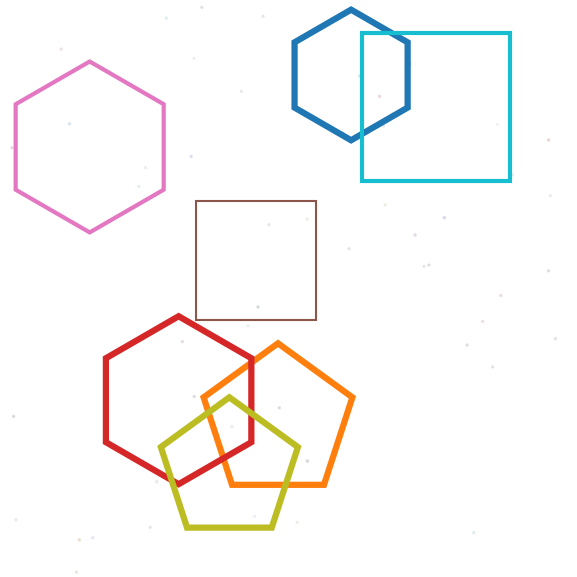[{"shape": "hexagon", "thickness": 3, "radius": 0.57, "center": [0.608, 0.869]}, {"shape": "pentagon", "thickness": 3, "radius": 0.68, "center": [0.481, 0.269]}, {"shape": "hexagon", "thickness": 3, "radius": 0.73, "center": [0.309, 0.306]}, {"shape": "square", "thickness": 1, "radius": 0.52, "center": [0.443, 0.549]}, {"shape": "hexagon", "thickness": 2, "radius": 0.74, "center": [0.155, 0.745]}, {"shape": "pentagon", "thickness": 3, "radius": 0.62, "center": [0.397, 0.186]}, {"shape": "square", "thickness": 2, "radius": 0.64, "center": [0.754, 0.814]}]